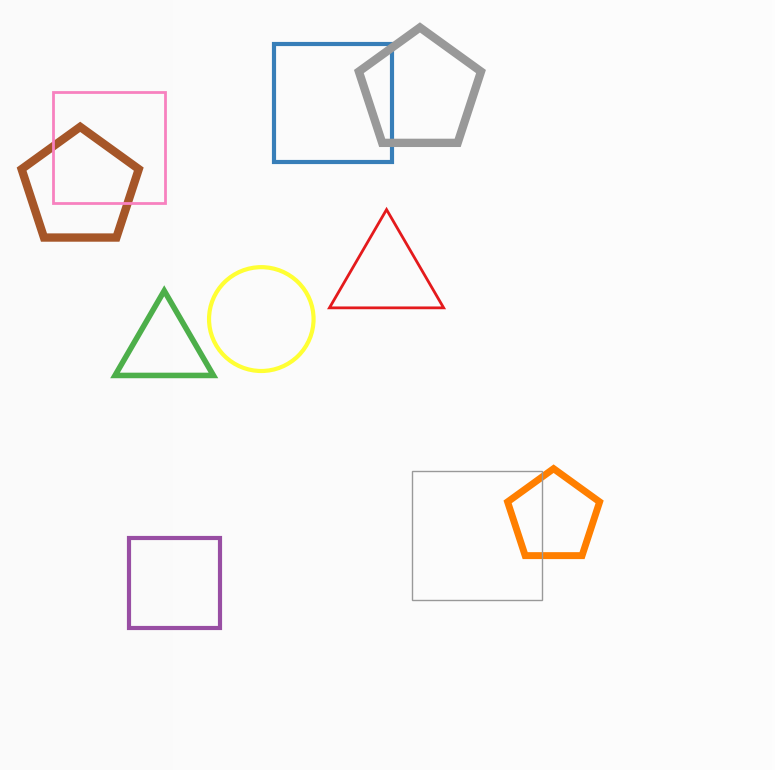[{"shape": "triangle", "thickness": 1, "radius": 0.43, "center": [0.499, 0.643]}, {"shape": "square", "thickness": 1.5, "radius": 0.38, "center": [0.43, 0.866]}, {"shape": "triangle", "thickness": 2, "radius": 0.37, "center": [0.212, 0.549]}, {"shape": "square", "thickness": 1.5, "radius": 0.29, "center": [0.225, 0.242]}, {"shape": "pentagon", "thickness": 2.5, "radius": 0.31, "center": [0.714, 0.329]}, {"shape": "circle", "thickness": 1.5, "radius": 0.34, "center": [0.337, 0.586]}, {"shape": "pentagon", "thickness": 3, "radius": 0.4, "center": [0.103, 0.756]}, {"shape": "square", "thickness": 1, "radius": 0.36, "center": [0.141, 0.809]}, {"shape": "square", "thickness": 0.5, "radius": 0.42, "center": [0.615, 0.304]}, {"shape": "pentagon", "thickness": 3, "radius": 0.41, "center": [0.542, 0.881]}]